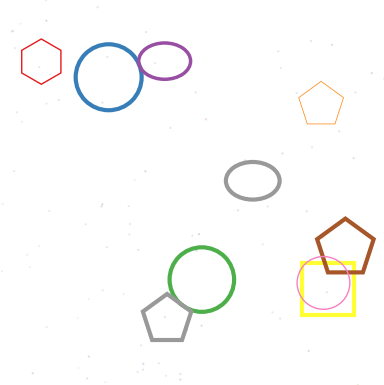[{"shape": "hexagon", "thickness": 1, "radius": 0.29, "center": [0.107, 0.84]}, {"shape": "circle", "thickness": 3, "radius": 0.43, "center": [0.282, 0.799]}, {"shape": "circle", "thickness": 3, "radius": 0.42, "center": [0.524, 0.274]}, {"shape": "oval", "thickness": 2.5, "radius": 0.34, "center": [0.428, 0.841]}, {"shape": "pentagon", "thickness": 0.5, "radius": 0.31, "center": [0.834, 0.728]}, {"shape": "square", "thickness": 3, "radius": 0.34, "center": [0.852, 0.248]}, {"shape": "pentagon", "thickness": 3, "radius": 0.39, "center": [0.897, 0.355]}, {"shape": "circle", "thickness": 1, "radius": 0.34, "center": [0.84, 0.265]}, {"shape": "pentagon", "thickness": 3, "radius": 0.33, "center": [0.434, 0.17]}, {"shape": "oval", "thickness": 3, "radius": 0.35, "center": [0.657, 0.53]}]